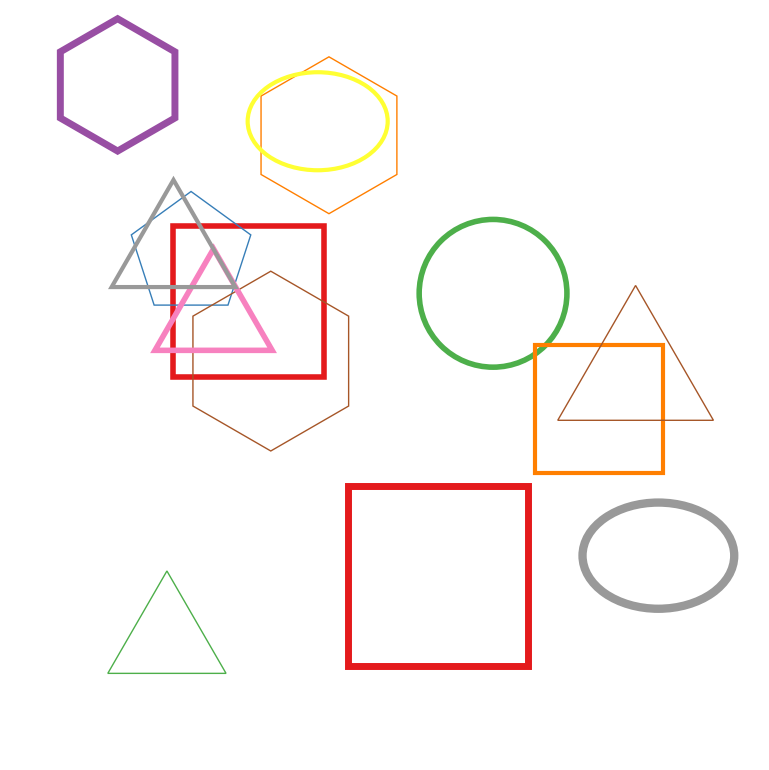[{"shape": "square", "thickness": 2, "radius": 0.49, "center": [0.323, 0.609]}, {"shape": "square", "thickness": 2.5, "radius": 0.58, "center": [0.569, 0.252]}, {"shape": "pentagon", "thickness": 0.5, "radius": 0.41, "center": [0.248, 0.67]}, {"shape": "circle", "thickness": 2, "radius": 0.48, "center": [0.64, 0.619]}, {"shape": "triangle", "thickness": 0.5, "radius": 0.44, "center": [0.217, 0.17]}, {"shape": "hexagon", "thickness": 2.5, "radius": 0.43, "center": [0.153, 0.89]}, {"shape": "hexagon", "thickness": 0.5, "radius": 0.51, "center": [0.427, 0.824]}, {"shape": "square", "thickness": 1.5, "radius": 0.41, "center": [0.778, 0.469]}, {"shape": "oval", "thickness": 1.5, "radius": 0.45, "center": [0.413, 0.843]}, {"shape": "hexagon", "thickness": 0.5, "radius": 0.58, "center": [0.352, 0.531]}, {"shape": "triangle", "thickness": 0.5, "radius": 0.58, "center": [0.825, 0.513]}, {"shape": "triangle", "thickness": 2, "radius": 0.44, "center": [0.277, 0.589]}, {"shape": "triangle", "thickness": 1.5, "radius": 0.46, "center": [0.225, 0.674]}, {"shape": "oval", "thickness": 3, "radius": 0.49, "center": [0.855, 0.278]}]